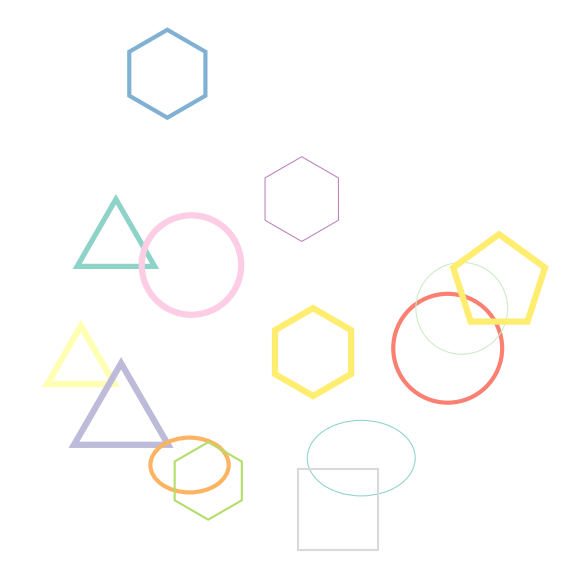[{"shape": "triangle", "thickness": 2.5, "radius": 0.39, "center": [0.201, 0.577]}, {"shape": "oval", "thickness": 0.5, "radius": 0.47, "center": [0.626, 0.206]}, {"shape": "triangle", "thickness": 3, "radius": 0.34, "center": [0.14, 0.368]}, {"shape": "triangle", "thickness": 3, "radius": 0.47, "center": [0.21, 0.276]}, {"shape": "circle", "thickness": 2, "radius": 0.47, "center": [0.775, 0.396]}, {"shape": "hexagon", "thickness": 2, "radius": 0.38, "center": [0.29, 0.871]}, {"shape": "oval", "thickness": 2, "radius": 0.34, "center": [0.328, 0.194]}, {"shape": "hexagon", "thickness": 1, "radius": 0.34, "center": [0.361, 0.166]}, {"shape": "circle", "thickness": 3, "radius": 0.43, "center": [0.332, 0.54]}, {"shape": "square", "thickness": 1, "radius": 0.35, "center": [0.585, 0.117]}, {"shape": "hexagon", "thickness": 0.5, "radius": 0.37, "center": [0.522, 0.654]}, {"shape": "circle", "thickness": 0.5, "radius": 0.4, "center": [0.8, 0.465]}, {"shape": "hexagon", "thickness": 3, "radius": 0.38, "center": [0.542, 0.389]}, {"shape": "pentagon", "thickness": 3, "radius": 0.42, "center": [0.864, 0.51]}]